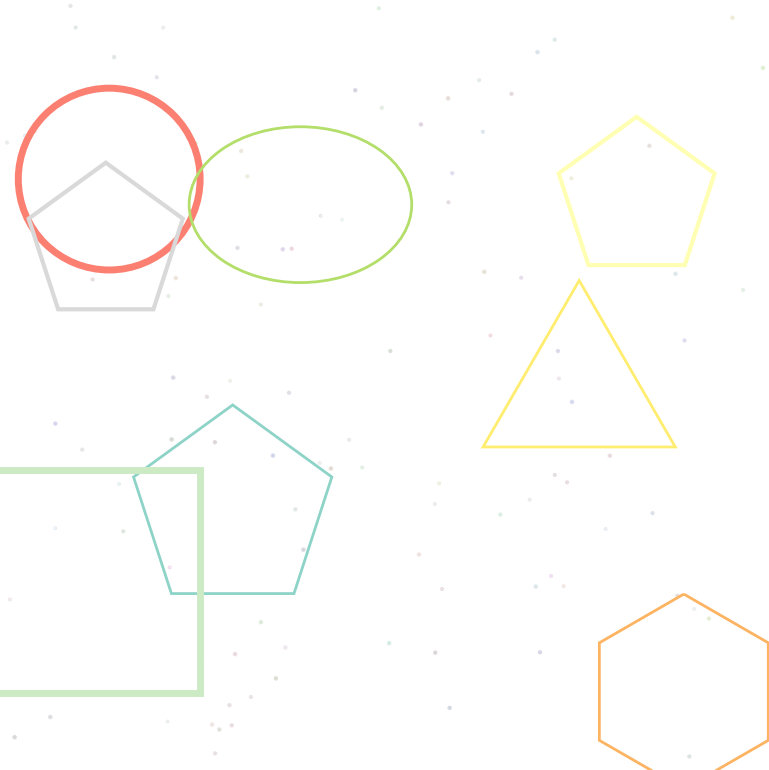[{"shape": "pentagon", "thickness": 1, "radius": 0.68, "center": [0.302, 0.339]}, {"shape": "pentagon", "thickness": 1.5, "radius": 0.53, "center": [0.827, 0.742]}, {"shape": "circle", "thickness": 2.5, "radius": 0.59, "center": [0.142, 0.767]}, {"shape": "hexagon", "thickness": 1, "radius": 0.63, "center": [0.888, 0.102]}, {"shape": "oval", "thickness": 1, "radius": 0.72, "center": [0.39, 0.734]}, {"shape": "pentagon", "thickness": 1.5, "radius": 0.53, "center": [0.137, 0.683]}, {"shape": "square", "thickness": 2.5, "radius": 0.72, "center": [0.116, 0.245]}, {"shape": "triangle", "thickness": 1, "radius": 0.72, "center": [0.752, 0.492]}]